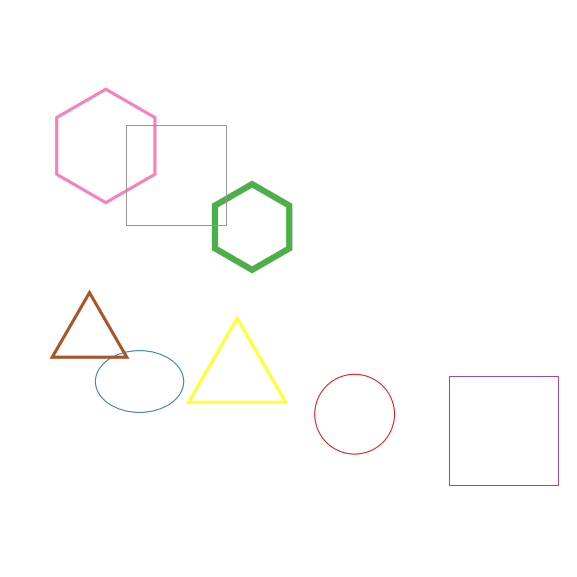[{"shape": "circle", "thickness": 0.5, "radius": 0.35, "center": [0.614, 0.282]}, {"shape": "oval", "thickness": 0.5, "radius": 0.38, "center": [0.242, 0.338]}, {"shape": "hexagon", "thickness": 3, "radius": 0.37, "center": [0.437, 0.606]}, {"shape": "square", "thickness": 0.5, "radius": 0.47, "center": [0.872, 0.253]}, {"shape": "triangle", "thickness": 1.5, "radius": 0.49, "center": [0.411, 0.351]}, {"shape": "triangle", "thickness": 1.5, "radius": 0.37, "center": [0.155, 0.418]}, {"shape": "hexagon", "thickness": 1.5, "radius": 0.49, "center": [0.183, 0.746]}, {"shape": "square", "thickness": 0.5, "radius": 0.43, "center": [0.305, 0.696]}]